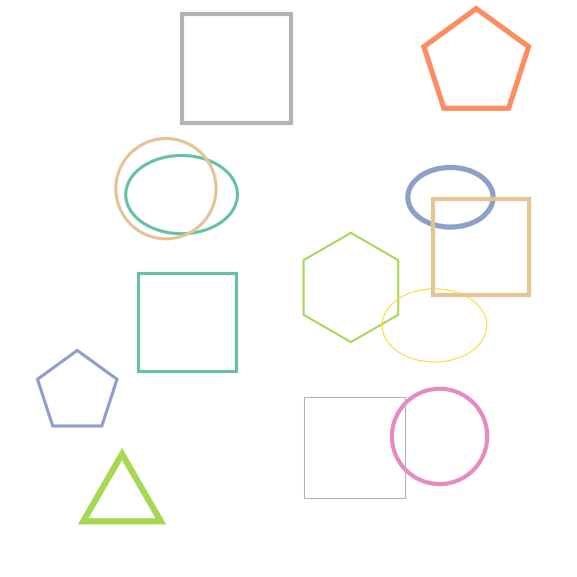[{"shape": "square", "thickness": 1.5, "radius": 0.43, "center": [0.324, 0.442]}, {"shape": "oval", "thickness": 1.5, "radius": 0.48, "center": [0.314, 0.662]}, {"shape": "pentagon", "thickness": 2.5, "radius": 0.48, "center": [0.825, 0.889]}, {"shape": "pentagon", "thickness": 1.5, "radius": 0.36, "center": [0.134, 0.32]}, {"shape": "oval", "thickness": 2.5, "radius": 0.37, "center": [0.78, 0.658]}, {"shape": "circle", "thickness": 2, "radius": 0.41, "center": [0.761, 0.243]}, {"shape": "triangle", "thickness": 3, "radius": 0.39, "center": [0.211, 0.135]}, {"shape": "hexagon", "thickness": 1, "radius": 0.47, "center": [0.608, 0.501]}, {"shape": "oval", "thickness": 0.5, "radius": 0.45, "center": [0.752, 0.436]}, {"shape": "square", "thickness": 2, "radius": 0.42, "center": [0.833, 0.572]}, {"shape": "circle", "thickness": 1.5, "radius": 0.43, "center": [0.287, 0.672]}, {"shape": "square", "thickness": 0.5, "radius": 0.44, "center": [0.614, 0.224]}, {"shape": "square", "thickness": 2, "radius": 0.47, "center": [0.41, 0.881]}]